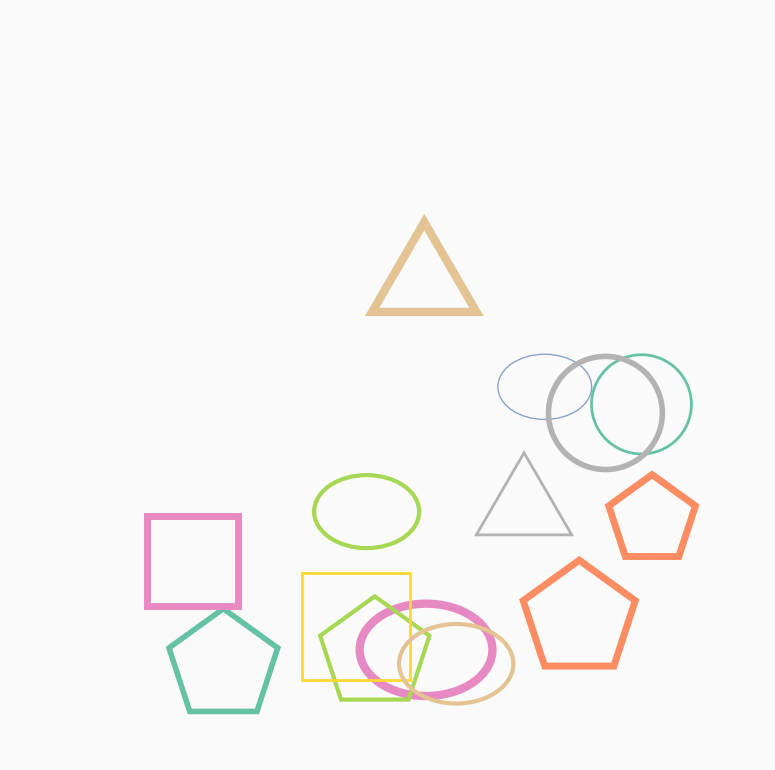[{"shape": "pentagon", "thickness": 2, "radius": 0.37, "center": [0.288, 0.136]}, {"shape": "circle", "thickness": 1, "radius": 0.32, "center": [0.828, 0.475]}, {"shape": "pentagon", "thickness": 2.5, "radius": 0.29, "center": [0.841, 0.325]}, {"shape": "pentagon", "thickness": 2.5, "radius": 0.38, "center": [0.747, 0.196]}, {"shape": "oval", "thickness": 0.5, "radius": 0.3, "center": [0.703, 0.498]}, {"shape": "square", "thickness": 2.5, "radius": 0.29, "center": [0.248, 0.271]}, {"shape": "oval", "thickness": 3, "radius": 0.43, "center": [0.55, 0.156]}, {"shape": "oval", "thickness": 1.5, "radius": 0.34, "center": [0.473, 0.336]}, {"shape": "pentagon", "thickness": 1.5, "radius": 0.37, "center": [0.484, 0.151]}, {"shape": "square", "thickness": 1, "radius": 0.35, "center": [0.459, 0.187]}, {"shape": "triangle", "thickness": 3, "radius": 0.39, "center": [0.547, 0.634]}, {"shape": "oval", "thickness": 1.5, "radius": 0.37, "center": [0.589, 0.138]}, {"shape": "circle", "thickness": 2, "radius": 0.37, "center": [0.781, 0.464]}, {"shape": "triangle", "thickness": 1, "radius": 0.36, "center": [0.676, 0.341]}]